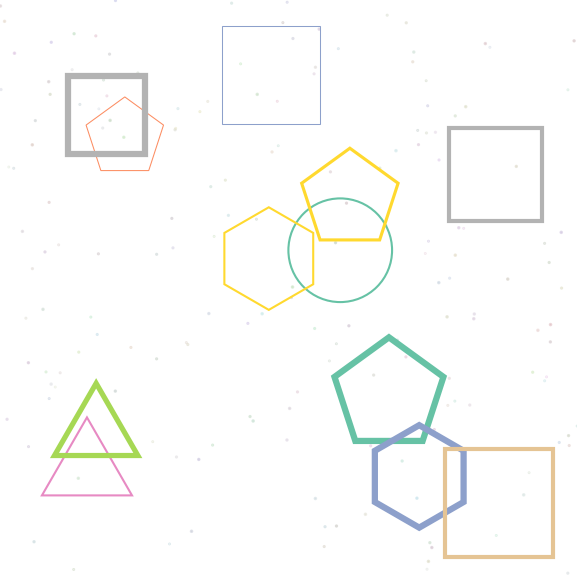[{"shape": "pentagon", "thickness": 3, "radius": 0.5, "center": [0.674, 0.316]}, {"shape": "circle", "thickness": 1, "radius": 0.45, "center": [0.589, 0.566]}, {"shape": "pentagon", "thickness": 0.5, "radius": 0.35, "center": [0.216, 0.761]}, {"shape": "hexagon", "thickness": 3, "radius": 0.44, "center": [0.726, 0.174]}, {"shape": "square", "thickness": 0.5, "radius": 0.42, "center": [0.469, 0.869]}, {"shape": "triangle", "thickness": 1, "radius": 0.45, "center": [0.151, 0.186]}, {"shape": "triangle", "thickness": 2.5, "radius": 0.42, "center": [0.167, 0.252]}, {"shape": "pentagon", "thickness": 1.5, "radius": 0.44, "center": [0.606, 0.655]}, {"shape": "hexagon", "thickness": 1, "radius": 0.44, "center": [0.465, 0.551]}, {"shape": "square", "thickness": 2, "radius": 0.47, "center": [0.864, 0.128]}, {"shape": "square", "thickness": 2, "radius": 0.4, "center": [0.858, 0.697]}, {"shape": "square", "thickness": 3, "radius": 0.34, "center": [0.184, 0.8]}]